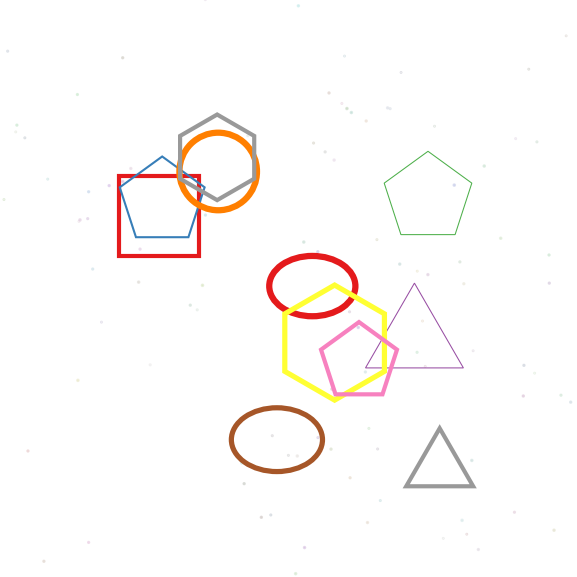[{"shape": "square", "thickness": 2, "radius": 0.34, "center": [0.275, 0.625]}, {"shape": "oval", "thickness": 3, "radius": 0.37, "center": [0.541, 0.504]}, {"shape": "pentagon", "thickness": 1, "radius": 0.39, "center": [0.281, 0.651]}, {"shape": "pentagon", "thickness": 0.5, "radius": 0.4, "center": [0.741, 0.657]}, {"shape": "triangle", "thickness": 0.5, "radius": 0.49, "center": [0.718, 0.411]}, {"shape": "circle", "thickness": 3, "radius": 0.34, "center": [0.378, 0.702]}, {"shape": "hexagon", "thickness": 2.5, "radius": 0.5, "center": [0.579, 0.406]}, {"shape": "oval", "thickness": 2.5, "radius": 0.39, "center": [0.48, 0.238]}, {"shape": "pentagon", "thickness": 2, "radius": 0.35, "center": [0.622, 0.372]}, {"shape": "triangle", "thickness": 2, "radius": 0.33, "center": [0.761, 0.191]}, {"shape": "hexagon", "thickness": 2, "radius": 0.37, "center": [0.376, 0.727]}]